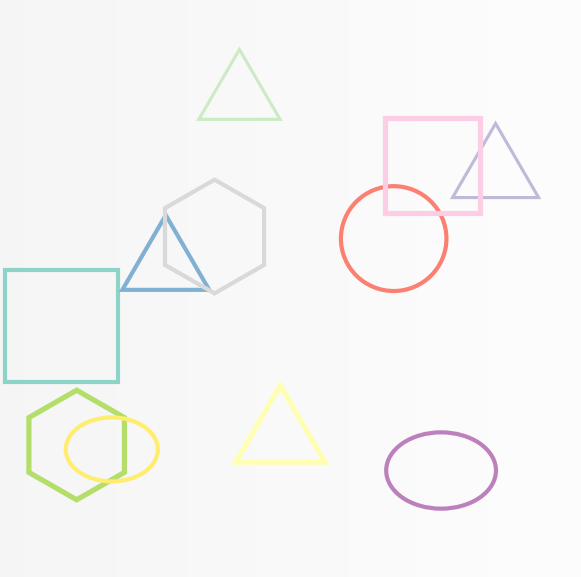[{"shape": "square", "thickness": 2, "radius": 0.48, "center": [0.106, 0.435]}, {"shape": "triangle", "thickness": 2.5, "radius": 0.44, "center": [0.482, 0.243]}, {"shape": "triangle", "thickness": 1.5, "radius": 0.43, "center": [0.853, 0.7]}, {"shape": "circle", "thickness": 2, "radius": 0.45, "center": [0.677, 0.586]}, {"shape": "triangle", "thickness": 2, "radius": 0.43, "center": [0.285, 0.54]}, {"shape": "hexagon", "thickness": 2.5, "radius": 0.47, "center": [0.132, 0.229]}, {"shape": "square", "thickness": 2.5, "radius": 0.41, "center": [0.744, 0.713]}, {"shape": "hexagon", "thickness": 2, "radius": 0.49, "center": [0.369, 0.59]}, {"shape": "oval", "thickness": 2, "radius": 0.47, "center": [0.759, 0.184]}, {"shape": "triangle", "thickness": 1.5, "radius": 0.4, "center": [0.412, 0.833]}, {"shape": "oval", "thickness": 2, "radius": 0.4, "center": [0.192, 0.221]}]